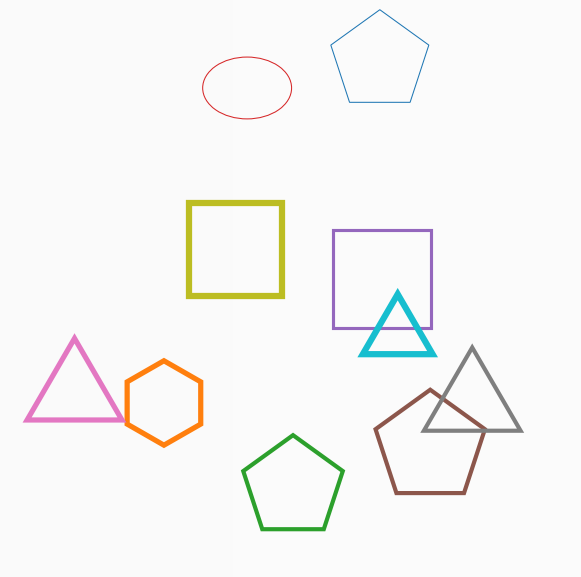[{"shape": "pentagon", "thickness": 0.5, "radius": 0.44, "center": [0.653, 0.894]}, {"shape": "hexagon", "thickness": 2.5, "radius": 0.37, "center": [0.282, 0.301]}, {"shape": "pentagon", "thickness": 2, "radius": 0.45, "center": [0.504, 0.156]}, {"shape": "oval", "thickness": 0.5, "radius": 0.38, "center": [0.425, 0.847]}, {"shape": "square", "thickness": 1.5, "radius": 0.42, "center": [0.657, 0.516]}, {"shape": "pentagon", "thickness": 2, "radius": 0.49, "center": [0.74, 0.225]}, {"shape": "triangle", "thickness": 2.5, "radius": 0.47, "center": [0.128, 0.319]}, {"shape": "triangle", "thickness": 2, "radius": 0.48, "center": [0.812, 0.301]}, {"shape": "square", "thickness": 3, "radius": 0.4, "center": [0.406, 0.568]}, {"shape": "triangle", "thickness": 3, "radius": 0.35, "center": [0.684, 0.42]}]